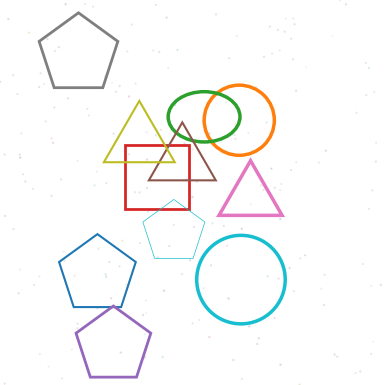[{"shape": "pentagon", "thickness": 1.5, "radius": 0.52, "center": [0.253, 0.287]}, {"shape": "circle", "thickness": 2.5, "radius": 0.46, "center": [0.621, 0.688]}, {"shape": "oval", "thickness": 2.5, "radius": 0.47, "center": [0.53, 0.697]}, {"shape": "square", "thickness": 2, "radius": 0.42, "center": [0.408, 0.541]}, {"shape": "pentagon", "thickness": 2, "radius": 0.51, "center": [0.295, 0.103]}, {"shape": "triangle", "thickness": 1.5, "radius": 0.5, "center": [0.474, 0.582]}, {"shape": "triangle", "thickness": 2.5, "radius": 0.47, "center": [0.651, 0.488]}, {"shape": "pentagon", "thickness": 2, "radius": 0.54, "center": [0.204, 0.859]}, {"shape": "triangle", "thickness": 1.5, "radius": 0.53, "center": [0.362, 0.632]}, {"shape": "circle", "thickness": 2.5, "radius": 0.57, "center": [0.626, 0.274]}, {"shape": "pentagon", "thickness": 0.5, "radius": 0.42, "center": [0.452, 0.397]}]